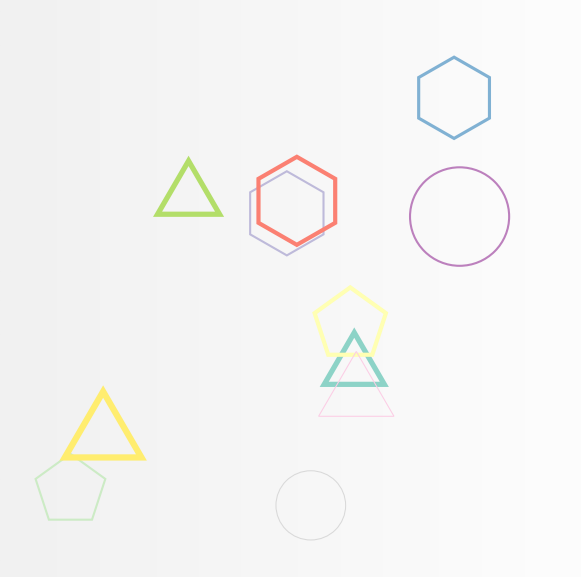[{"shape": "triangle", "thickness": 2.5, "radius": 0.3, "center": [0.609, 0.363]}, {"shape": "pentagon", "thickness": 2, "radius": 0.32, "center": [0.603, 0.437]}, {"shape": "hexagon", "thickness": 1, "radius": 0.36, "center": [0.493, 0.63]}, {"shape": "hexagon", "thickness": 2, "radius": 0.38, "center": [0.511, 0.651]}, {"shape": "hexagon", "thickness": 1.5, "radius": 0.35, "center": [0.781, 0.83]}, {"shape": "triangle", "thickness": 2.5, "radius": 0.31, "center": [0.324, 0.659]}, {"shape": "triangle", "thickness": 0.5, "radius": 0.37, "center": [0.613, 0.316]}, {"shape": "circle", "thickness": 0.5, "radius": 0.3, "center": [0.535, 0.124]}, {"shape": "circle", "thickness": 1, "radius": 0.43, "center": [0.791, 0.624]}, {"shape": "pentagon", "thickness": 1, "radius": 0.32, "center": [0.121, 0.15]}, {"shape": "triangle", "thickness": 3, "radius": 0.38, "center": [0.177, 0.245]}]